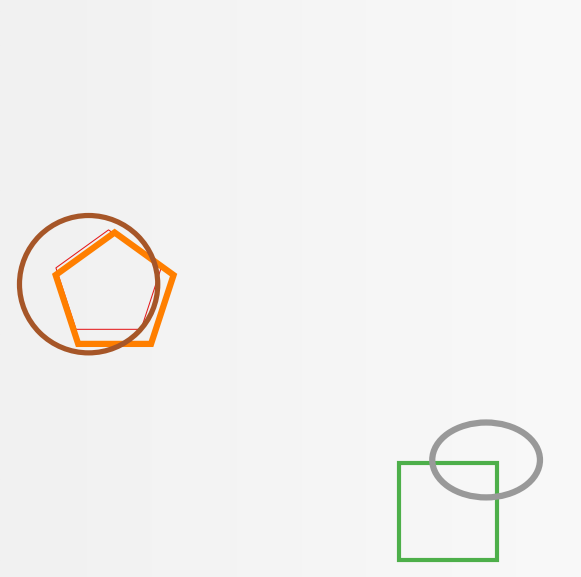[{"shape": "pentagon", "thickness": 0.5, "radius": 0.48, "center": [0.187, 0.506]}, {"shape": "square", "thickness": 2, "radius": 0.42, "center": [0.771, 0.114]}, {"shape": "pentagon", "thickness": 3, "radius": 0.53, "center": [0.197, 0.49]}, {"shape": "circle", "thickness": 2.5, "radius": 0.59, "center": [0.152, 0.507]}, {"shape": "oval", "thickness": 3, "radius": 0.46, "center": [0.836, 0.203]}]